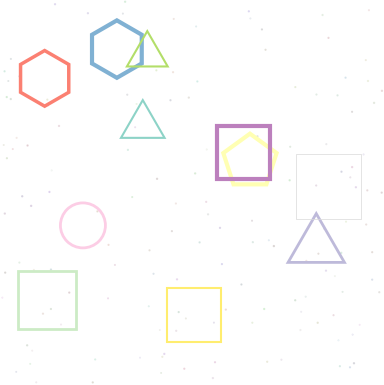[{"shape": "triangle", "thickness": 1.5, "radius": 0.33, "center": [0.371, 0.675]}, {"shape": "pentagon", "thickness": 3, "radius": 0.36, "center": [0.649, 0.58]}, {"shape": "triangle", "thickness": 2, "radius": 0.42, "center": [0.821, 0.361]}, {"shape": "hexagon", "thickness": 2.5, "radius": 0.36, "center": [0.116, 0.796]}, {"shape": "hexagon", "thickness": 3, "radius": 0.37, "center": [0.304, 0.872]}, {"shape": "triangle", "thickness": 1.5, "radius": 0.31, "center": [0.383, 0.858]}, {"shape": "circle", "thickness": 2, "radius": 0.29, "center": [0.215, 0.415]}, {"shape": "square", "thickness": 0.5, "radius": 0.42, "center": [0.853, 0.516]}, {"shape": "square", "thickness": 3, "radius": 0.35, "center": [0.633, 0.603]}, {"shape": "square", "thickness": 2, "radius": 0.37, "center": [0.122, 0.22]}, {"shape": "square", "thickness": 1.5, "radius": 0.35, "center": [0.505, 0.182]}]